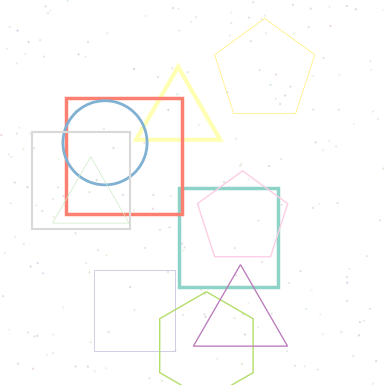[{"shape": "square", "thickness": 2.5, "radius": 0.64, "center": [0.593, 0.383]}, {"shape": "triangle", "thickness": 3, "radius": 0.63, "center": [0.463, 0.7]}, {"shape": "square", "thickness": 0.5, "radius": 0.53, "center": [0.35, 0.194]}, {"shape": "square", "thickness": 2.5, "radius": 0.75, "center": [0.322, 0.594]}, {"shape": "circle", "thickness": 2, "radius": 0.55, "center": [0.273, 0.629]}, {"shape": "hexagon", "thickness": 1, "radius": 0.7, "center": [0.536, 0.102]}, {"shape": "pentagon", "thickness": 1, "radius": 0.62, "center": [0.63, 0.433]}, {"shape": "square", "thickness": 1.5, "radius": 0.63, "center": [0.211, 0.532]}, {"shape": "triangle", "thickness": 1, "radius": 0.71, "center": [0.625, 0.172]}, {"shape": "triangle", "thickness": 0.5, "radius": 0.57, "center": [0.236, 0.478]}, {"shape": "pentagon", "thickness": 0.5, "radius": 0.68, "center": [0.688, 0.816]}]